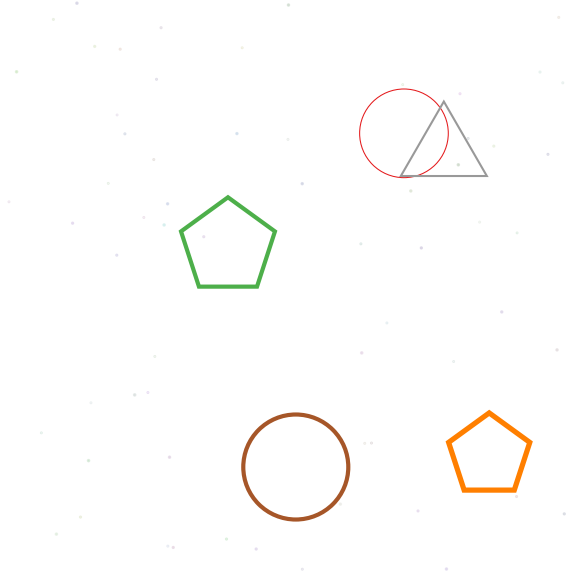[{"shape": "circle", "thickness": 0.5, "radius": 0.38, "center": [0.699, 0.768]}, {"shape": "pentagon", "thickness": 2, "radius": 0.43, "center": [0.395, 0.572]}, {"shape": "pentagon", "thickness": 2.5, "radius": 0.37, "center": [0.847, 0.21]}, {"shape": "circle", "thickness": 2, "radius": 0.45, "center": [0.512, 0.19]}, {"shape": "triangle", "thickness": 1, "radius": 0.43, "center": [0.769, 0.737]}]